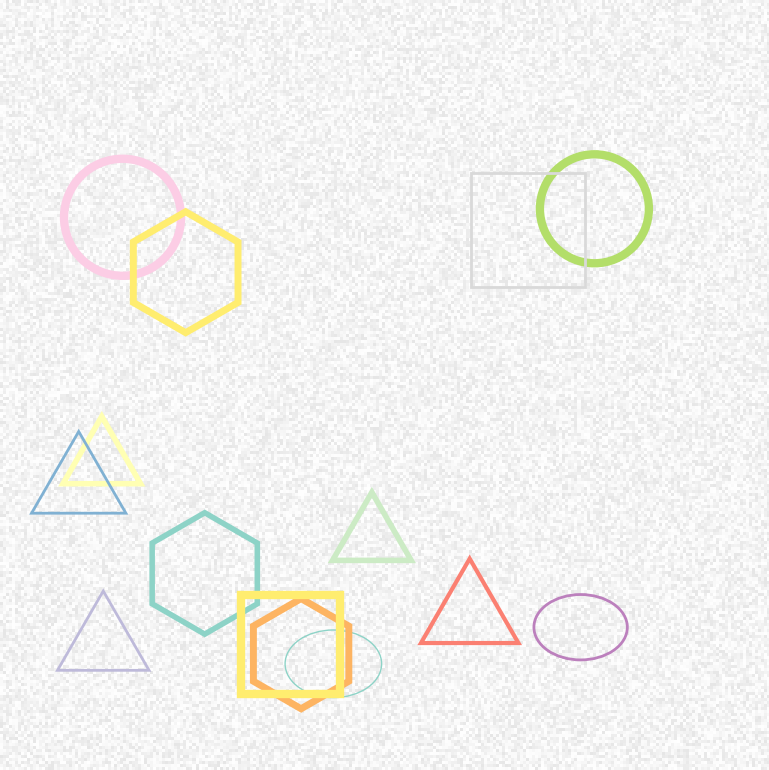[{"shape": "hexagon", "thickness": 2, "radius": 0.39, "center": [0.266, 0.255]}, {"shape": "oval", "thickness": 0.5, "radius": 0.31, "center": [0.433, 0.138]}, {"shape": "triangle", "thickness": 2, "radius": 0.29, "center": [0.132, 0.401]}, {"shape": "triangle", "thickness": 1, "radius": 0.34, "center": [0.134, 0.164]}, {"shape": "triangle", "thickness": 1.5, "radius": 0.37, "center": [0.61, 0.201]}, {"shape": "triangle", "thickness": 1, "radius": 0.35, "center": [0.102, 0.369]}, {"shape": "hexagon", "thickness": 2.5, "radius": 0.36, "center": [0.391, 0.151]}, {"shape": "circle", "thickness": 3, "radius": 0.35, "center": [0.772, 0.729]}, {"shape": "circle", "thickness": 3, "radius": 0.38, "center": [0.159, 0.718]}, {"shape": "square", "thickness": 1, "radius": 0.37, "center": [0.685, 0.701]}, {"shape": "oval", "thickness": 1, "radius": 0.3, "center": [0.754, 0.185]}, {"shape": "triangle", "thickness": 2, "radius": 0.29, "center": [0.483, 0.302]}, {"shape": "hexagon", "thickness": 2.5, "radius": 0.39, "center": [0.241, 0.646]}, {"shape": "square", "thickness": 3, "radius": 0.32, "center": [0.377, 0.163]}]